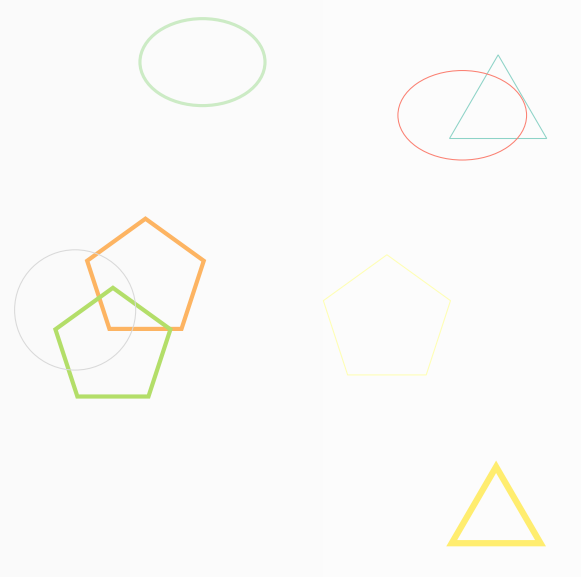[{"shape": "triangle", "thickness": 0.5, "radius": 0.48, "center": [0.857, 0.808]}, {"shape": "pentagon", "thickness": 0.5, "radius": 0.58, "center": [0.666, 0.443]}, {"shape": "oval", "thickness": 0.5, "radius": 0.55, "center": [0.795, 0.8]}, {"shape": "pentagon", "thickness": 2, "radius": 0.53, "center": [0.25, 0.515]}, {"shape": "pentagon", "thickness": 2, "radius": 0.52, "center": [0.194, 0.397]}, {"shape": "circle", "thickness": 0.5, "radius": 0.52, "center": [0.129, 0.462]}, {"shape": "oval", "thickness": 1.5, "radius": 0.54, "center": [0.348, 0.892]}, {"shape": "triangle", "thickness": 3, "radius": 0.44, "center": [0.854, 0.103]}]